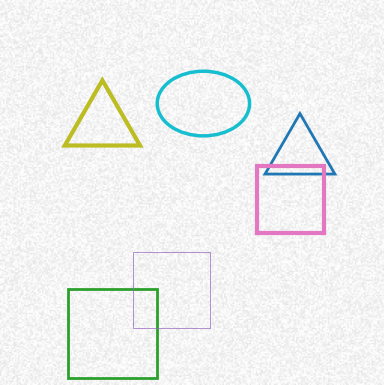[{"shape": "triangle", "thickness": 2, "radius": 0.52, "center": [0.779, 0.6]}, {"shape": "square", "thickness": 2, "radius": 0.58, "center": [0.291, 0.133]}, {"shape": "square", "thickness": 0.5, "radius": 0.5, "center": [0.445, 0.248]}, {"shape": "square", "thickness": 3, "radius": 0.43, "center": [0.754, 0.482]}, {"shape": "triangle", "thickness": 3, "radius": 0.56, "center": [0.266, 0.678]}, {"shape": "oval", "thickness": 2.5, "radius": 0.6, "center": [0.528, 0.731]}]